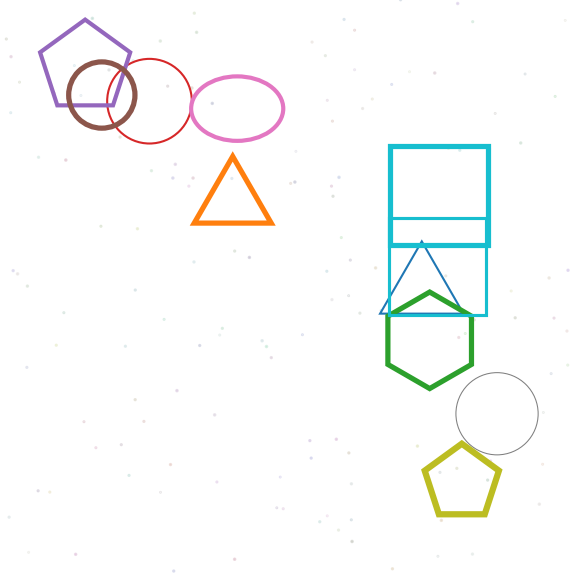[{"shape": "triangle", "thickness": 1, "radius": 0.42, "center": [0.73, 0.498]}, {"shape": "triangle", "thickness": 2.5, "radius": 0.38, "center": [0.403, 0.651]}, {"shape": "hexagon", "thickness": 2.5, "radius": 0.42, "center": [0.744, 0.41]}, {"shape": "circle", "thickness": 1, "radius": 0.37, "center": [0.259, 0.824]}, {"shape": "pentagon", "thickness": 2, "radius": 0.41, "center": [0.147, 0.883]}, {"shape": "circle", "thickness": 2.5, "radius": 0.29, "center": [0.176, 0.835]}, {"shape": "oval", "thickness": 2, "radius": 0.4, "center": [0.411, 0.811]}, {"shape": "circle", "thickness": 0.5, "radius": 0.36, "center": [0.861, 0.283]}, {"shape": "pentagon", "thickness": 3, "radius": 0.34, "center": [0.8, 0.163]}, {"shape": "square", "thickness": 2.5, "radius": 0.43, "center": [0.76, 0.661]}, {"shape": "square", "thickness": 1.5, "radius": 0.42, "center": [0.758, 0.538]}]